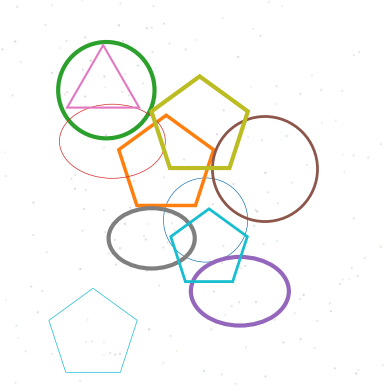[{"shape": "circle", "thickness": 0.5, "radius": 0.55, "center": [0.534, 0.428]}, {"shape": "pentagon", "thickness": 2.5, "radius": 0.65, "center": [0.432, 0.571]}, {"shape": "circle", "thickness": 3, "radius": 0.63, "center": [0.276, 0.766]}, {"shape": "oval", "thickness": 0.5, "radius": 0.69, "center": [0.292, 0.633]}, {"shape": "oval", "thickness": 3, "radius": 0.64, "center": [0.623, 0.244]}, {"shape": "circle", "thickness": 2, "radius": 0.68, "center": [0.688, 0.561]}, {"shape": "triangle", "thickness": 1.5, "radius": 0.54, "center": [0.268, 0.775]}, {"shape": "oval", "thickness": 3, "radius": 0.56, "center": [0.394, 0.381]}, {"shape": "pentagon", "thickness": 3, "radius": 0.66, "center": [0.519, 0.67]}, {"shape": "pentagon", "thickness": 0.5, "radius": 0.6, "center": [0.242, 0.131]}, {"shape": "pentagon", "thickness": 2, "radius": 0.52, "center": [0.543, 0.353]}]